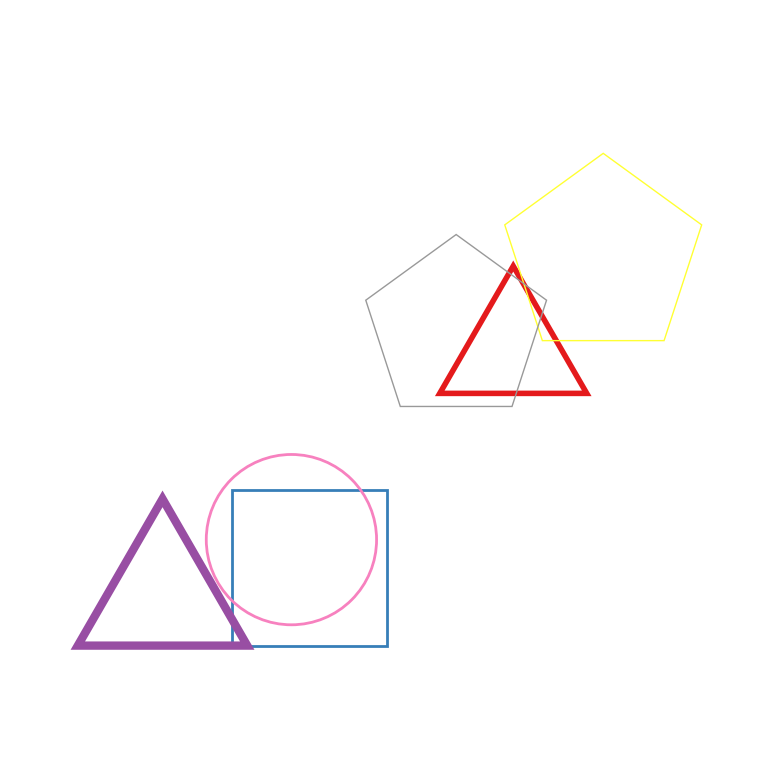[{"shape": "triangle", "thickness": 2, "radius": 0.55, "center": [0.667, 0.544]}, {"shape": "square", "thickness": 1, "radius": 0.5, "center": [0.402, 0.262]}, {"shape": "triangle", "thickness": 3, "radius": 0.64, "center": [0.211, 0.225]}, {"shape": "pentagon", "thickness": 0.5, "radius": 0.67, "center": [0.783, 0.666]}, {"shape": "circle", "thickness": 1, "radius": 0.55, "center": [0.378, 0.299]}, {"shape": "pentagon", "thickness": 0.5, "radius": 0.62, "center": [0.592, 0.572]}]